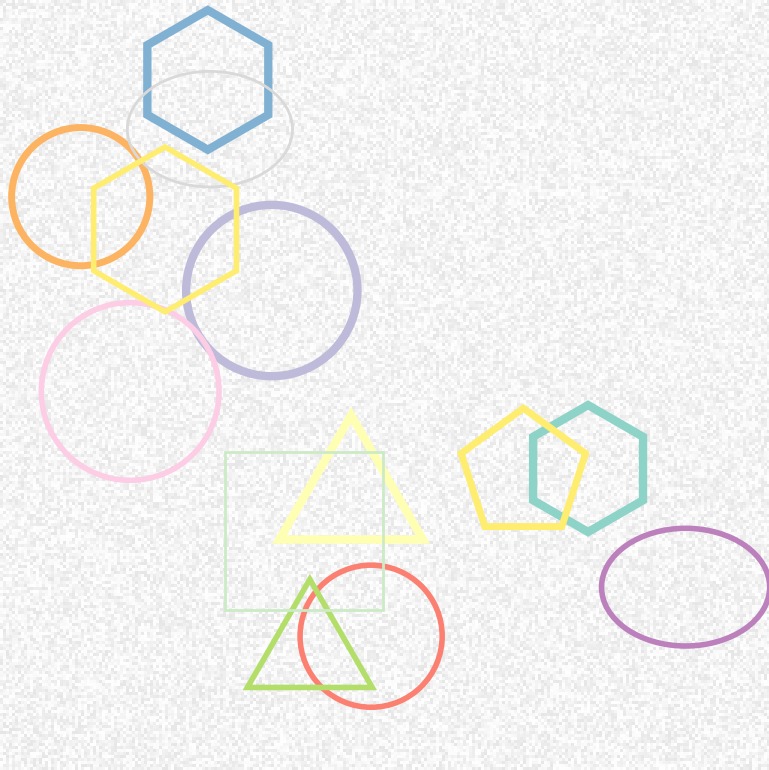[{"shape": "hexagon", "thickness": 3, "radius": 0.41, "center": [0.764, 0.391]}, {"shape": "triangle", "thickness": 3, "radius": 0.54, "center": [0.456, 0.353]}, {"shape": "circle", "thickness": 3, "radius": 0.56, "center": [0.353, 0.623]}, {"shape": "circle", "thickness": 2, "radius": 0.46, "center": [0.482, 0.174]}, {"shape": "hexagon", "thickness": 3, "radius": 0.45, "center": [0.27, 0.896]}, {"shape": "circle", "thickness": 2.5, "radius": 0.45, "center": [0.105, 0.745]}, {"shape": "triangle", "thickness": 2, "radius": 0.47, "center": [0.402, 0.154]}, {"shape": "circle", "thickness": 2, "radius": 0.58, "center": [0.169, 0.492]}, {"shape": "oval", "thickness": 1, "radius": 0.54, "center": [0.273, 0.832]}, {"shape": "oval", "thickness": 2, "radius": 0.55, "center": [0.89, 0.237]}, {"shape": "square", "thickness": 1, "radius": 0.51, "center": [0.395, 0.311]}, {"shape": "hexagon", "thickness": 2, "radius": 0.54, "center": [0.214, 0.702]}, {"shape": "pentagon", "thickness": 2.5, "radius": 0.42, "center": [0.68, 0.385]}]